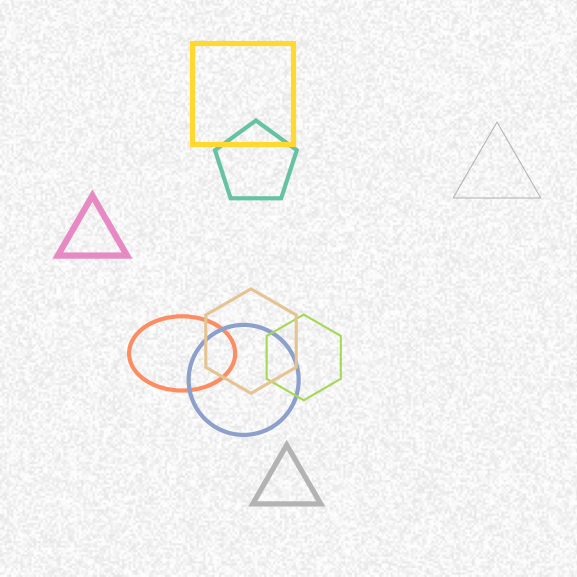[{"shape": "pentagon", "thickness": 2, "radius": 0.37, "center": [0.443, 0.716]}, {"shape": "oval", "thickness": 2, "radius": 0.46, "center": [0.315, 0.387]}, {"shape": "circle", "thickness": 2, "radius": 0.48, "center": [0.422, 0.341]}, {"shape": "triangle", "thickness": 3, "radius": 0.35, "center": [0.16, 0.591]}, {"shape": "hexagon", "thickness": 1, "radius": 0.37, "center": [0.526, 0.38]}, {"shape": "square", "thickness": 2.5, "radius": 0.44, "center": [0.42, 0.837]}, {"shape": "hexagon", "thickness": 1.5, "radius": 0.45, "center": [0.435, 0.408]}, {"shape": "triangle", "thickness": 0.5, "radius": 0.44, "center": [0.861, 0.7]}, {"shape": "triangle", "thickness": 2.5, "radius": 0.34, "center": [0.497, 0.161]}]